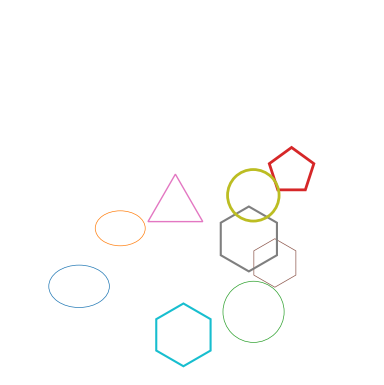[{"shape": "oval", "thickness": 0.5, "radius": 0.39, "center": [0.205, 0.256]}, {"shape": "oval", "thickness": 0.5, "radius": 0.32, "center": [0.312, 0.407]}, {"shape": "circle", "thickness": 0.5, "radius": 0.4, "center": [0.659, 0.19]}, {"shape": "pentagon", "thickness": 2, "radius": 0.3, "center": [0.757, 0.556]}, {"shape": "hexagon", "thickness": 0.5, "radius": 0.32, "center": [0.714, 0.317]}, {"shape": "triangle", "thickness": 1, "radius": 0.41, "center": [0.456, 0.465]}, {"shape": "hexagon", "thickness": 1.5, "radius": 0.42, "center": [0.646, 0.379]}, {"shape": "circle", "thickness": 2, "radius": 0.33, "center": [0.658, 0.493]}, {"shape": "hexagon", "thickness": 1.5, "radius": 0.41, "center": [0.476, 0.13]}]